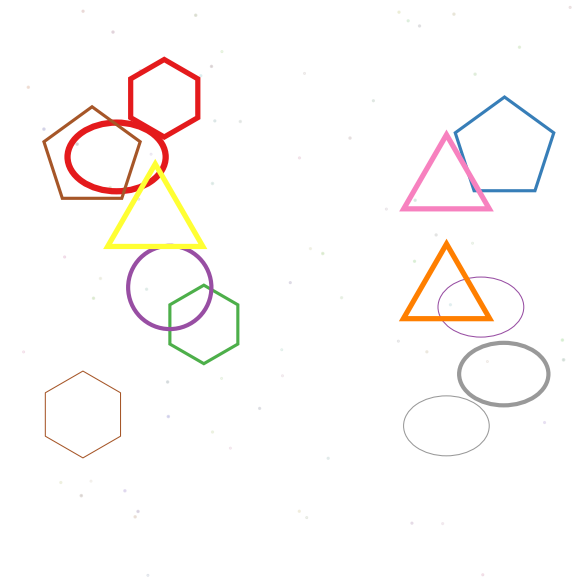[{"shape": "hexagon", "thickness": 2.5, "radius": 0.34, "center": [0.284, 0.829]}, {"shape": "oval", "thickness": 3, "radius": 0.42, "center": [0.202, 0.727]}, {"shape": "pentagon", "thickness": 1.5, "radius": 0.45, "center": [0.874, 0.741]}, {"shape": "hexagon", "thickness": 1.5, "radius": 0.34, "center": [0.353, 0.437]}, {"shape": "circle", "thickness": 2, "radius": 0.36, "center": [0.294, 0.501]}, {"shape": "oval", "thickness": 0.5, "radius": 0.37, "center": [0.833, 0.467]}, {"shape": "triangle", "thickness": 2.5, "radius": 0.43, "center": [0.773, 0.49]}, {"shape": "triangle", "thickness": 2.5, "radius": 0.48, "center": [0.269, 0.62]}, {"shape": "pentagon", "thickness": 1.5, "radius": 0.44, "center": [0.159, 0.727]}, {"shape": "hexagon", "thickness": 0.5, "radius": 0.38, "center": [0.144, 0.281]}, {"shape": "triangle", "thickness": 2.5, "radius": 0.43, "center": [0.773, 0.68]}, {"shape": "oval", "thickness": 2, "radius": 0.39, "center": [0.872, 0.351]}, {"shape": "oval", "thickness": 0.5, "radius": 0.37, "center": [0.773, 0.262]}]